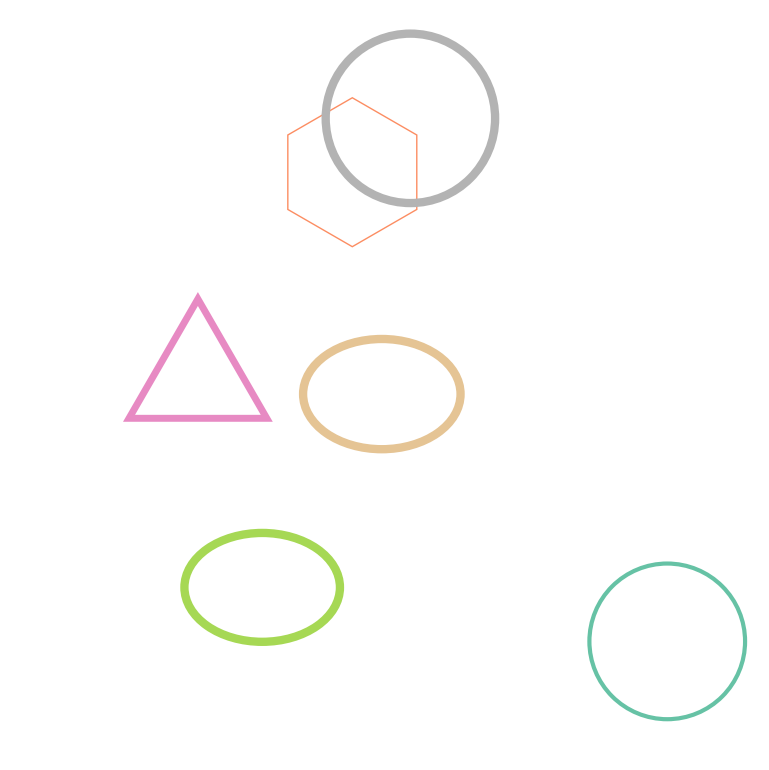[{"shape": "circle", "thickness": 1.5, "radius": 0.51, "center": [0.867, 0.167]}, {"shape": "hexagon", "thickness": 0.5, "radius": 0.48, "center": [0.458, 0.776]}, {"shape": "triangle", "thickness": 2.5, "radius": 0.52, "center": [0.257, 0.508]}, {"shape": "oval", "thickness": 3, "radius": 0.5, "center": [0.341, 0.237]}, {"shape": "oval", "thickness": 3, "radius": 0.51, "center": [0.496, 0.488]}, {"shape": "circle", "thickness": 3, "radius": 0.55, "center": [0.533, 0.846]}]